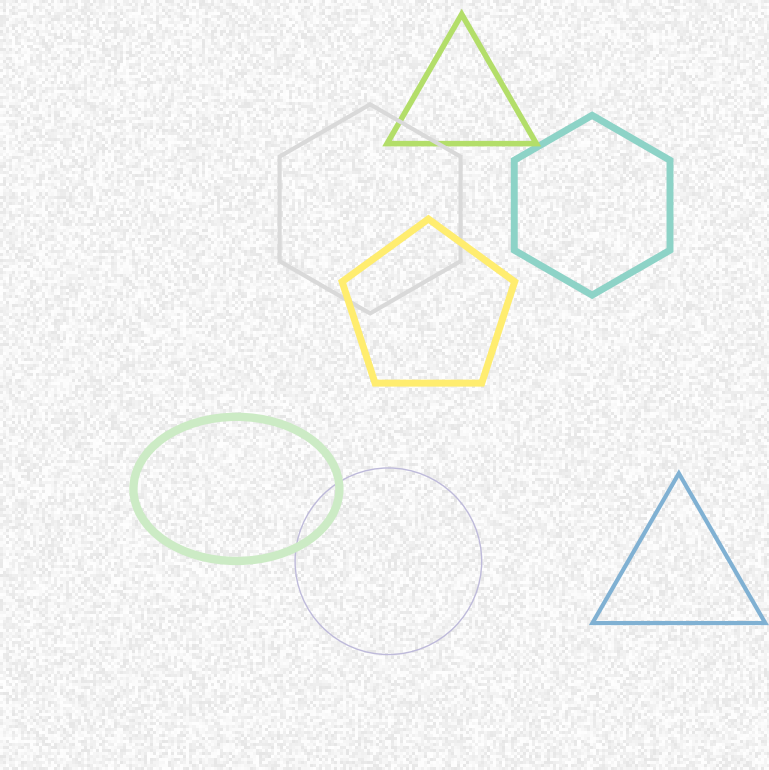[{"shape": "hexagon", "thickness": 2.5, "radius": 0.58, "center": [0.769, 0.733]}, {"shape": "circle", "thickness": 0.5, "radius": 0.61, "center": [0.504, 0.271]}, {"shape": "triangle", "thickness": 1.5, "radius": 0.65, "center": [0.882, 0.256]}, {"shape": "triangle", "thickness": 2, "radius": 0.56, "center": [0.6, 0.869]}, {"shape": "hexagon", "thickness": 1.5, "radius": 0.68, "center": [0.481, 0.729]}, {"shape": "oval", "thickness": 3, "radius": 0.67, "center": [0.307, 0.365]}, {"shape": "pentagon", "thickness": 2.5, "radius": 0.59, "center": [0.556, 0.598]}]